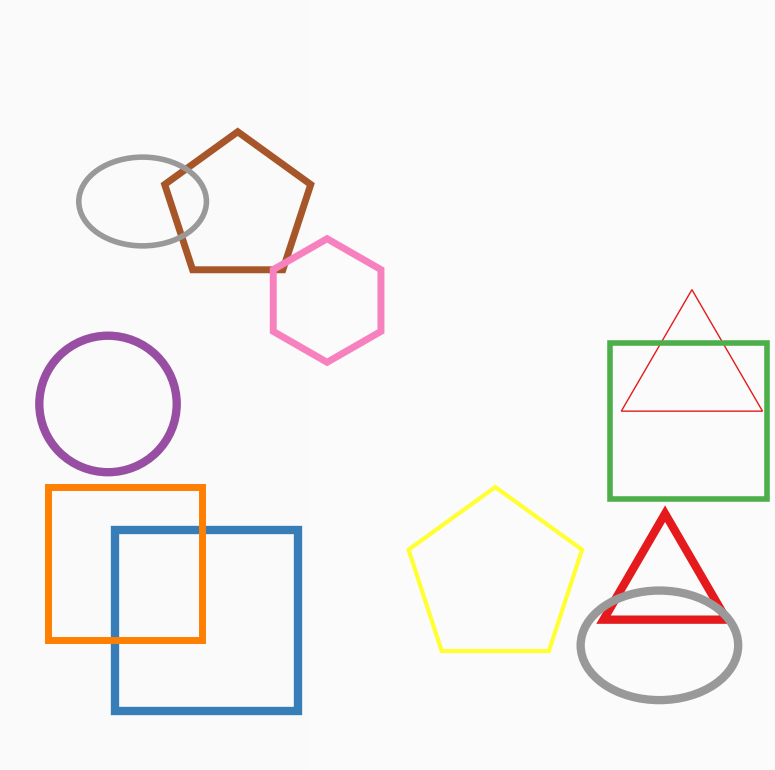[{"shape": "triangle", "thickness": 0.5, "radius": 0.53, "center": [0.893, 0.519]}, {"shape": "triangle", "thickness": 3, "radius": 0.46, "center": [0.858, 0.241]}, {"shape": "square", "thickness": 3, "radius": 0.59, "center": [0.267, 0.194]}, {"shape": "square", "thickness": 2, "radius": 0.51, "center": [0.888, 0.454]}, {"shape": "circle", "thickness": 3, "radius": 0.44, "center": [0.139, 0.475]}, {"shape": "square", "thickness": 2.5, "radius": 0.5, "center": [0.161, 0.268]}, {"shape": "pentagon", "thickness": 1.5, "radius": 0.59, "center": [0.639, 0.25]}, {"shape": "pentagon", "thickness": 2.5, "radius": 0.5, "center": [0.307, 0.73]}, {"shape": "hexagon", "thickness": 2.5, "radius": 0.4, "center": [0.422, 0.61]}, {"shape": "oval", "thickness": 3, "radius": 0.51, "center": [0.851, 0.162]}, {"shape": "oval", "thickness": 2, "radius": 0.41, "center": [0.184, 0.738]}]